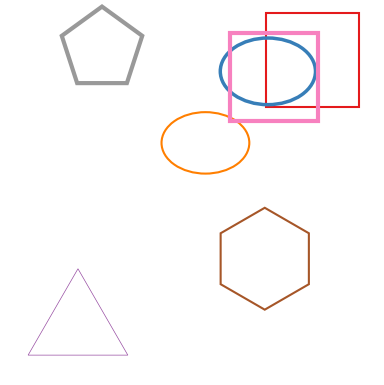[{"shape": "square", "thickness": 1.5, "radius": 0.61, "center": [0.812, 0.844]}, {"shape": "oval", "thickness": 2.5, "radius": 0.62, "center": [0.696, 0.815]}, {"shape": "triangle", "thickness": 0.5, "radius": 0.75, "center": [0.203, 0.152]}, {"shape": "oval", "thickness": 1.5, "radius": 0.57, "center": [0.534, 0.629]}, {"shape": "hexagon", "thickness": 1.5, "radius": 0.66, "center": [0.688, 0.328]}, {"shape": "square", "thickness": 3, "radius": 0.57, "center": [0.711, 0.8]}, {"shape": "pentagon", "thickness": 3, "radius": 0.55, "center": [0.265, 0.873]}]